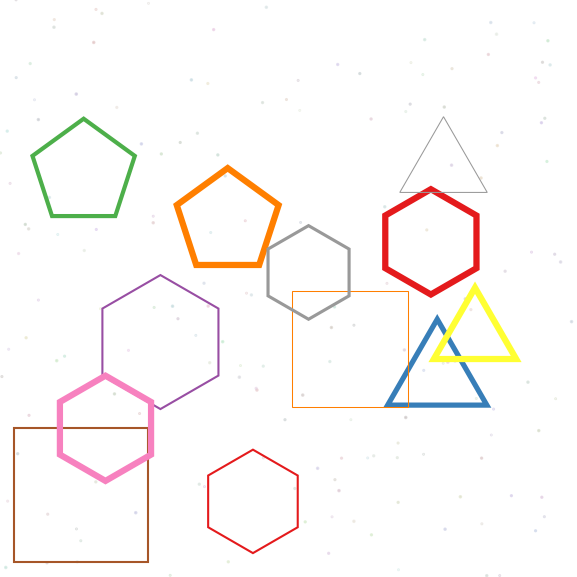[{"shape": "hexagon", "thickness": 3, "radius": 0.46, "center": [0.746, 0.58]}, {"shape": "hexagon", "thickness": 1, "radius": 0.45, "center": [0.438, 0.131]}, {"shape": "triangle", "thickness": 2.5, "radius": 0.5, "center": [0.757, 0.347]}, {"shape": "pentagon", "thickness": 2, "radius": 0.47, "center": [0.145, 0.7]}, {"shape": "hexagon", "thickness": 1, "radius": 0.58, "center": [0.278, 0.407]}, {"shape": "square", "thickness": 0.5, "radius": 0.5, "center": [0.607, 0.394]}, {"shape": "pentagon", "thickness": 3, "radius": 0.46, "center": [0.394, 0.615]}, {"shape": "triangle", "thickness": 3, "radius": 0.41, "center": [0.823, 0.419]}, {"shape": "square", "thickness": 1, "radius": 0.58, "center": [0.14, 0.142]}, {"shape": "hexagon", "thickness": 3, "radius": 0.46, "center": [0.183, 0.258]}, {"shape": "triangle", "thickness": 0.5, "radius": 0.44, "center": [0.768, 0.71]}, {"shape": "hexagon", "thickness": 1.5, "radius": 0.41, "center": [0.534, 0.527]}]